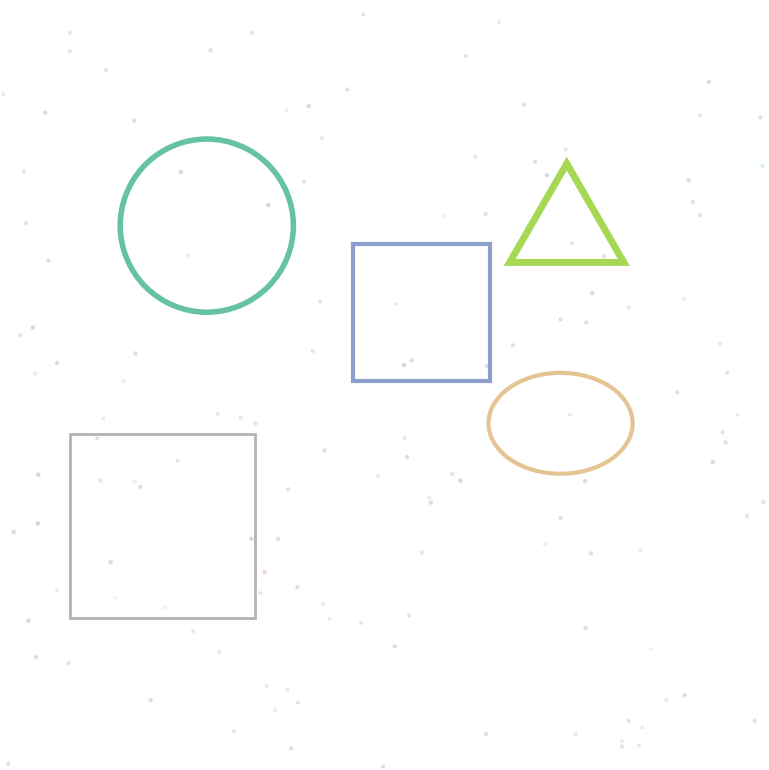[{"shape": "circle", "thickness": 2, "radius": 0.56, "center": [0.269, 0.707]}, {"shape": "square", "thickness": 1.5, "radius": 0.44, "center": [0.547, 0.594]}, {"shape": "triangle", "thickness": 2.5, "radius": 0.43, "center": [0.736, 0.702]}, {"shape": "oval", "thickness": 1.5, "radius": 0.47, "center": [0.728, 0.45]}, {"shape": "square", "thickness": 1, "radius": 0.6, "center": [0.211, 0.317]}]